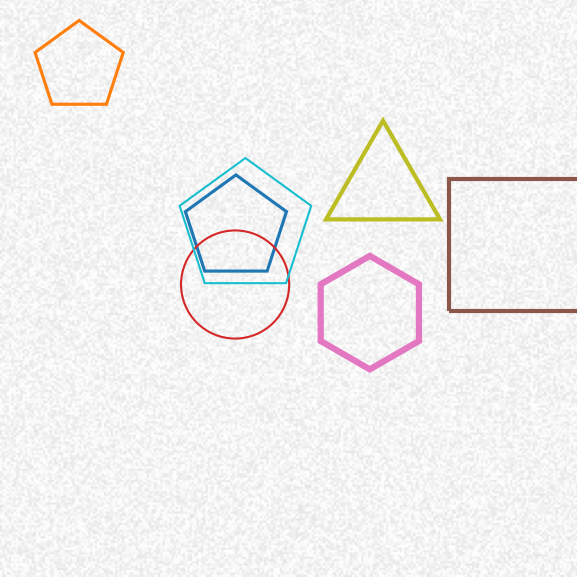[{"shape": "pentagon", "thickness": 1.5, "radius": 0.46, "center": [0.409, 0.604]}, {"shape": "pentagon", "thickness": 1.5, "radius": 0.4, "center": [0.137, 0.884]}, {"shape": "circle", "thickness": 1, "radius": 0.47, "center": [0.407, 0.506]}, {"shape": "square", "thickness": 2, "radius": 0.57, "center": [0.892, 0.575]}, {"shape": "hexagon", "thickness": 3, "radius": 0.49, "center": [0.64, 0.458]}, {"shape": "triangle", "thickness": 2, "radius": 0.57, "center": [0.663, 0.676]}, {"shape": "pentagon", "thickness": 1, "radius": 0.6, "center": [0.425, 0.606]}]